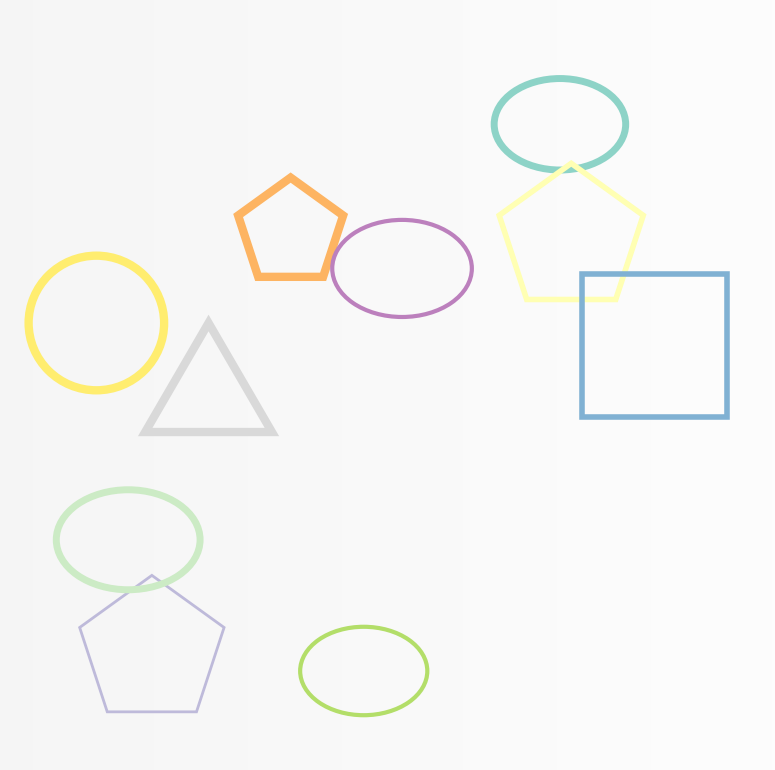[{"shape": "oval", "thickness": 2.5, "radius": 0.42, "center": [0.722, 0.839]}, {"shape": "pentagon", "thickness": 2, "radius": 0.49, "center": [0.737, 0.69]}, {"shape": "pentagon", "thickness": 1, "radius": 0.49, "center": [0.196, 0.155]}, {"shape": "square", "thickness": 2, "radius": 0.47, "center": [0.844, 0.551]}, {"shape": "pentagon", "thickness": 3, "radius": 0.36, "center": [0.375, 0.698]}, {"shape": "oval", "thickness": 1.5, "radius": 0.41, "center": [0.469, 0.129]}, {"shape": "triangle", "thickness": 3, "radius": 0.47, "center": [0.269, 0.486]}, {"shape": "oval", "thickness": 1.5, "radius": 0.45, "center": [0.519, 0.651]}, {"shape": "oval", "thickness": 2.5, "radius": 0.46, "center": [0.165, 0.299]}, {"shape": "circle", "thickness": 3, "radius": 0.44, "center": [0.124, 0.581]}]